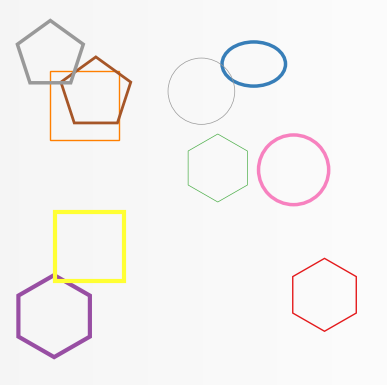[{"shape": "hexagon", "thickness": 1, "radius": 0.47, "center": [0.837, 0.234]}, {"shape": "oval", "thickness": 2.5, "radius": 0.41, "center": [0.655, 0.834]}, {"shape": "hexagon", "thickness": 0.5, "radius": 0.44, "center": [0.562, 0.564]}, {"shape": "hexagon", "thickness": 3, "radius": 0.53, "center": [0.14, 0.179]}, {"shape": "square", "thickness": 1, "radius": 0.45, "center": [0.219, 0.727]}, {"shape": "square", "thickness": 3, "radius": 0.45, "center": [0.231, 0.361]}, {"shape": "pentagon", "thickness": 2, "radius": 0.47, "center": [0.247, 0.757]}, {"shape": "circle", "thickness": 2.5, "radius": 0.45, "center": [0.758, 0.559]}, {"shape": "circle", "thickness": 0.5, "radius": 0.43, "center": [0.52, 0.763]}, {"shape": "pentagon", "thickness": 2.5, "radius": 0.45, "center": [0.13, 0.857]}]